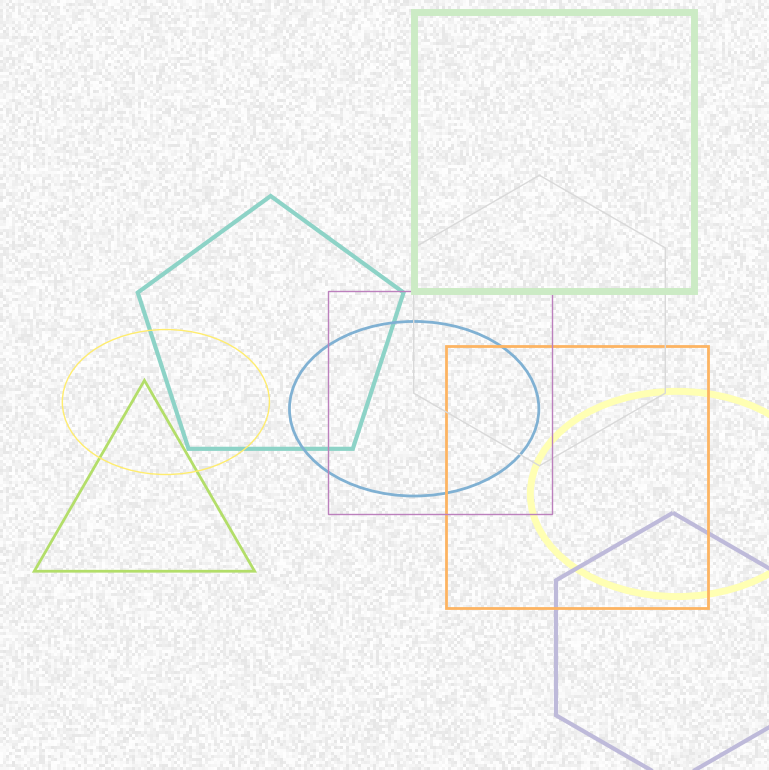[{"shape": "pentagon", "thickness": 1.5, "radius": 0.91, "center": [0.352, 0.564]}, {"shape": "oval", "thickness": 2.5, "radius": 0.95, "center": [0.879, 0.359]}, {"shape": "hexagon", "thickness": 1.5, "radius": 0.88, "center": [0.874, 0.159]}, {"shape": "oval", "thickness": 1, "radius": 0.81, "center": [0.538, 0.469]}, {"shape": "square", "thickness": 1, "radius": 0.85, "center": [0.749, 0.381]}, {"shape": "triangle", "thickness": 1, "radius": 0.83, "center": [0.188, 0.341]}, {"shape": "hexagon", "thickness": 0.5, "radius": 0.94, "center": [0.701, 0.584]}, {"shape": "square", "thickness": 0.5, "radius": 0.72, "center": [0.571, 0.477]}, {"shape": "square", "thickness": 2.5, "radius": 0.91, "center": [0.72, 0.804]}, {"shape": "oval", "thickness": 0.5, "radius": 0.67, "center": [0.215, 0.478]}]